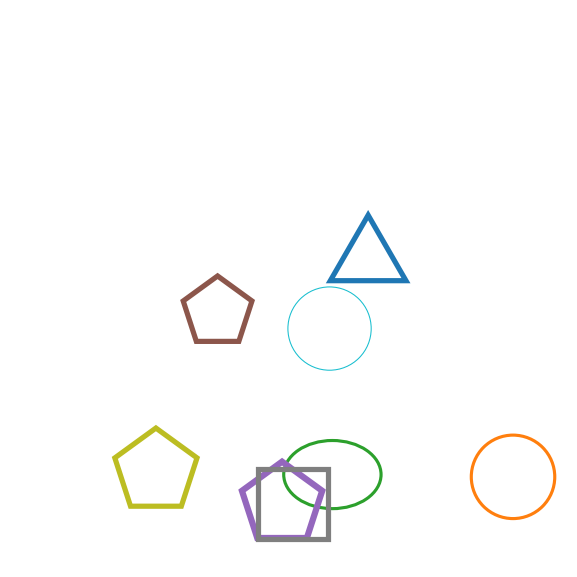[{"shape": "triangle", "thickness": 2.5, "radius": 0.38, "center": [0.637, 0.551]}, {"shape": "circle", "thickness": 1.5, "radius": 0.36, "center": [0.888, 0.173]}, {"shape": "oval", "thickness": 1.5, "radius": 0.42, "center": [0.576, 0.177]}, {"shape": "pentagon", "thickness": 3, "radius": 0.37, "center": [0.488, 0.127]}, {"shape": "pentagon", "thickness": 2.5, "radius": 0.31, "center": [0.377, 0.459]}, {"shape": "square", "thickness": 2.5, "radius": 0.3, "center": [0.507, 0.127]}, {"shape": "pentagon", "thickness": 2.5, "radius": 0.37, "center": [0.27, 0.183]}, {"shape": "circle", "thickness": 0.5, "radius": 0.36, "center": [0.571, 0.43]}]